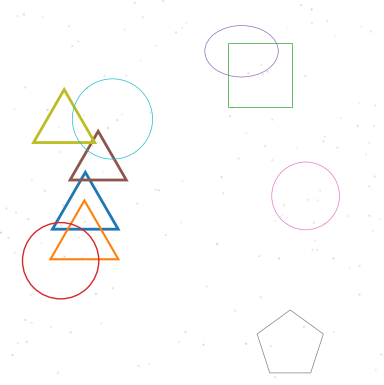[{"shape": "triangle", "thickness": 2, "radius": 0.49, "center": [0.222, 0.454]}, {"shape": "triangle", "thickness": 1.5, "radius": 0.51, "center": [0.219, 0.378]}, {"shape": "square", "thickness": 0.5, "radius": 0.41, "center": [0.675, 0.806]}, {"shape": "circle", "thickness": 1, "radius": 0.5, "center": [0.158, 0.323]}, {"shape": "oval", "thickness": 0.5, "radius": 0.48, "center": [0.627, 0.867]}, {"shape": "triangle", "thickness": 2, "radius": 0.42, "center": [0.255, 0.575]}, {"shape": "circle", "thickness": 0.5, "radius": 0.44, "center": [0.794, 0.491]}, {"shape": "pentagon", "thickness": 0.5, "radius": 0.45, "center": [0.754, 0.105]}, {"shape": "triangle", "thickness": 2, "radius": 0.46, "center": [0.167, 0.676]}, {"shape": "circle", "thickness": 0.5, "radius": 0.52, "center": [0.292, 0.691]}]